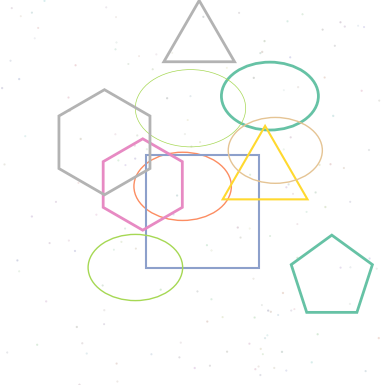[{"shape": "pentagon", "thickness": 2, "radius": 0.55, "center": [0.862, 0.278]}, {"shape": "oval", "thickness": 2, "radius": 0.63, "center": [0.701, 0.75]}, {"shape": "oval", "thickness": 1, "radius": 0.63, "center": [0.474, 0.516]}, {"shape": "square", "thickness": 1.5, "radius": 0.73, "center": [0.526, 0.45]}, {"shape": "hexagon", "thickness": 2, "radius": 0.59, "center": [0.371, 0.521]}, {"shape": "oval", "thickness": 1, "radius": 0.61, "center": [0.352, 0.305]}, {"shape": "oval", "thickness": 0.5, "radius": 0.72, "center": [0.495, 0.719]}, {"shape": "triangle", "thickness": 1.5, "radius": 0.64, "center": [0.689, 0.546]}, {"shape": "oval", "thickness": 1, "radius": 0.61, "center": [0.715, 0.609]}, {"shape": "triangle", "thickness": 2, "radius": 0.53, "center": [0.517, 0.893]}, {"shape": "hexagon", "thickness": 2, "radius": 0.68, "center": [0.271, 0.631]}]